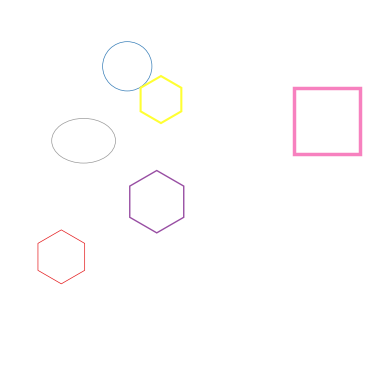[{"shape": "hexagon", "thickness": 0.5, "radius": 0.35, "center": [0.159, 0.333]}, {"shape": "circle", "thickness": 0.5, "radius": 0.32, "center": [0.331, 0.828]}, {"shape": "hexagon", "thickness": 1, "radius": 0.4, "center": [0.407, 0.476]}, {"shape": "hexagon", "thickness": 1.5, "radius": 0.31, "center": [0.418, 0.741]}, {"shape": "square", "thickness": 2.5, "radius": 0.43, "center": [0.85, 0.686]}, {"shape": "oval", "thickness": 0.5, "radius": 0.41, "center": [0.217, 0.634]}]